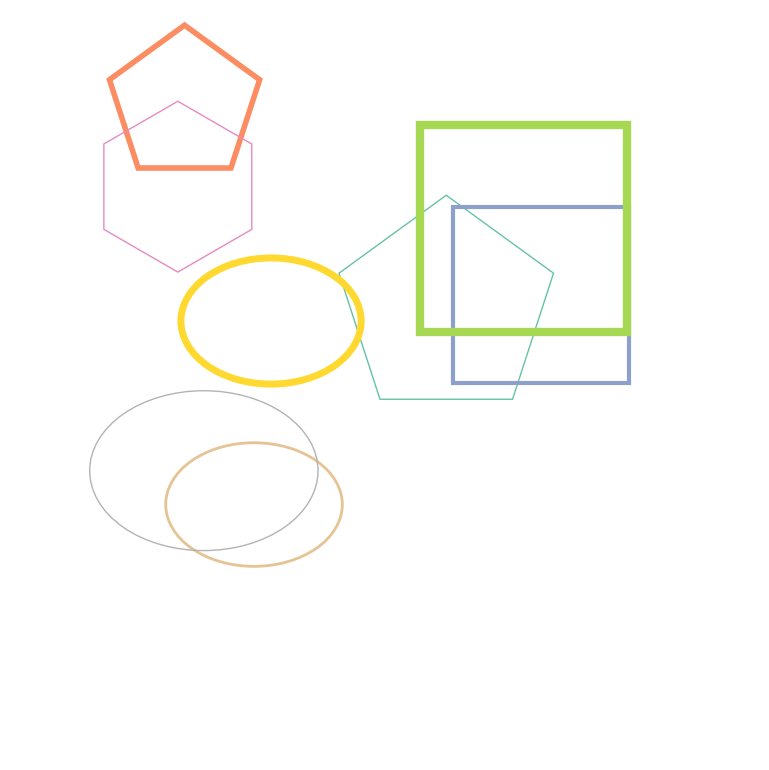[{"shape": "pentagon", "thickness": 0.5, "radius": 0.73, "center": [0.58, 0.6]}, {"shape": "pentagon", "thickness": 2, "radius": 0.51, "center": [0.24, 0.865]}, {"shape": "square", "thickness": 1.5, "radius": 0.57, "center": [0.703, 0.616]}, {"shape": "hexagon", "thickness": 0.5, "radius": 0.55, "center": [0.231, 0.758]}, {"shape": "square", "thickness": 3, "radius": 0.67, "center": [0.68, 0.703]}, {"shape": "oval", "thickness": 2.5, "radius": 0.59, "center": [0.352, 0.583]}, {"shape": "oval", "thickness": 1, "radius": 0.57, "center": [0.33, 0.345]}, {"shape": "oval", "thickness": 0.5, "radius": 0.74, "center": [0.265, 0.389]}]